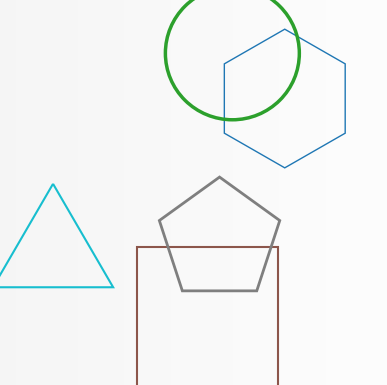[{"shape": "hexagon", "thickness": 1, "radius": 0.9, "center": [0.735, 0.744]}, {"shape": "circle", "thickness": 2.5, "radius": 0.86, "center": [0.6, 0.862]}, {"shape": "square", "thickness": 1.5, "radius": 0.91, "center": [0.536, 0.177]}, {"shape": "pentagon", "thickness": 2, "radius": 0.82, "center": [0.567, 0.377]}, {"shape": "triangle", "thickness": 1.5, "radius": 0.9, "center": [0.137, 0.343]}]